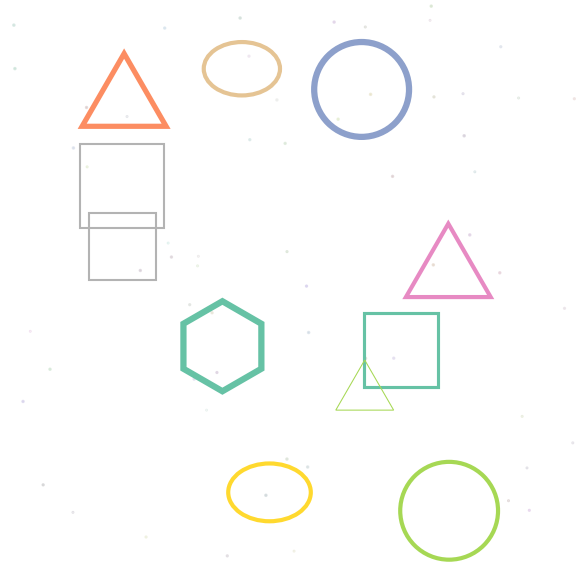[{"shape": "square", "thickness": 1.5, "radius": 0.32, "center": [0.695, 0.393]}, {"shape": "hexagon", "thickness": 3, "radius": 0.39, "center": [0.385, 0.4]}, {"shape": "triangle", "thickness": 2.5, "radius": 0.42, "center": [0.215, 0.822]}, {"shape": "circle", "thickness": 3, "radius": 0.41, "center": [0.626, 0.844]}, {"shape": "triangle", "thickness": 2, "radius": 0.42, "center": [0.776, 0.527]}, {"shape": "circle", "thickness": 2, "radius": 0.42, "center": [0.778, 0.115]}, {"shape": "triangle", "thickness": 0.5, "radius": 0.29, "center": [0.632, 0.318]}, {"shape": "oval", "thickness": 2, "radius": 0.36, "center": [0.467, 0.147]}, {"shape": "oval", "thickness": 2, "radius": 0.33, "center": [0.419, 0.88]}, {"shape": "square", "thickness": 1, "radius": 0.29, "center": [0.211, 0.573]}, {"shape": "square", "thickness": 1, "radius": 0.36, "center": [0.211, 0.677]}]